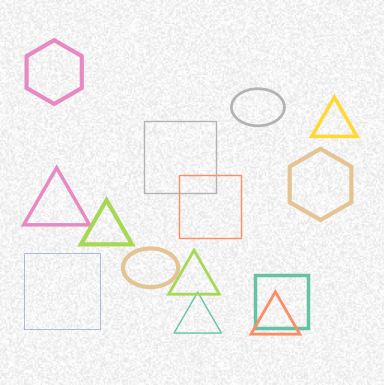[{"shape": "triangle", "thickness": 1, "radius": 0.36, "center": [0.514, 0.17]}, {"shape": "square", "thickness": 2.5, "radius": 0.35, "center": [0.731, 0.217]}, {"shape": "triangle", "thickness": 2, "radius": 0.37, "center": [0.715, 0.169]}, {"shape": "square", "thickness": 1, "radius": 0.4, "center": [0.546, 0.464]}, {"shape": "square", "thickness": 0.5, "radius": 0.5, "center": [0.162, 0.244]}, {"shape": "triangle", "thickness": 2.5, "radius": 0.49, "center": [0.147, 0.465]}, {"shape": "hexagon", "thickness": 3, "radius": 0.41, "center": [0.141, 0.813]}, {"shape": "triangle", "thickness": 3, "radius": 0.38, "center": [0.277, 0.404]}, {"shape": "triangle", "thickness": 2, "radius": 0.38, "center": [0.504, 0.274]}, {"shape": "triangle", "thickness": 2.5, "radius": 0.34, "center": [0.868, 0.68]}, {"shape": "oval", "thickness": 3, "radius": 0.36, "center": [0.391, 0.305]}, {"shape": "hexagon", "thickness": 3, "radius": 0.46, "center": [0.833, 0.521]}, {"shape": "oval", "thickness": 2, "radius": 0.34, "center": [0.67, 0.721]}, {"shape": "square", "thickness": 1, "radius": 0.47, "center": [0.468, 0.592]}]